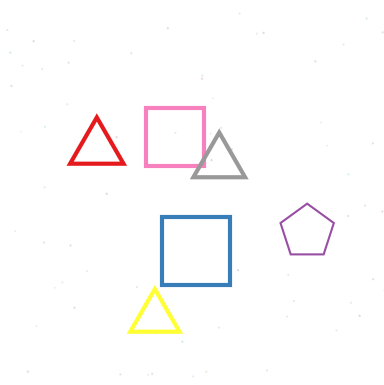[{"shape": "triangle", "thickness": 3, "radius": 0.4, "center": [0.251, 0.615]}, {"shape": "square", "thickness": 3, "radius": 0.44, "center": [0.51, 0.347]}, {"shape": "pentagon", "thickness": 1.5, "radius": 0.36, "center": [0.798, 0.398]}, {"shape": "triangle", "thickness": 3, "radius": 0.37, "center": [0.402, 0.175]}, {"shape": "square", "thickness": 3, "radius": 0.37, "center": [0.455, 0.644]}, {"shape": "triangle", "thickness": 3, "radius": 0.39, "center": [0.569, 0.578]}]